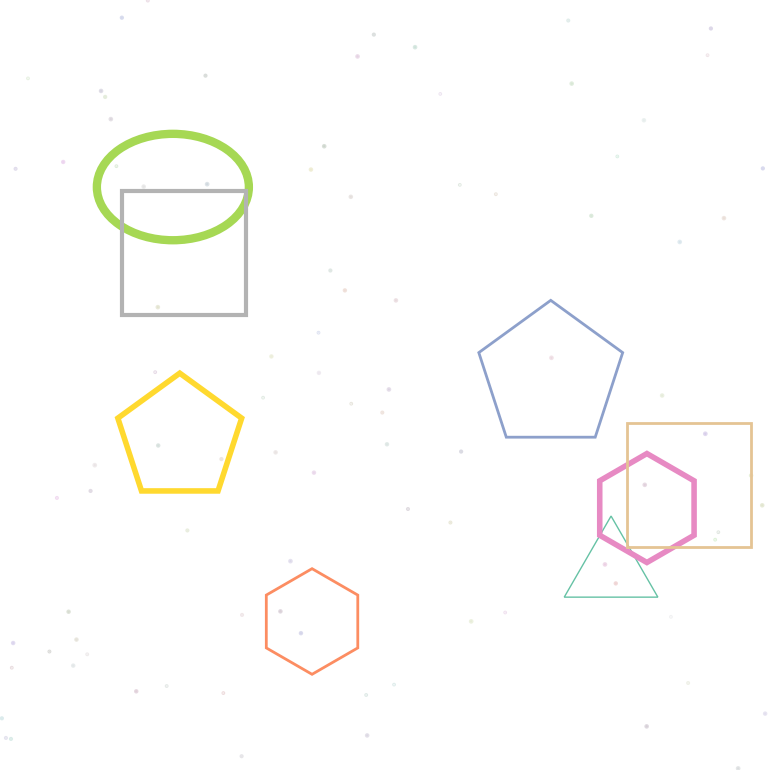[{"shape": "triangle", "thickness": 0.5, "radius": 0.35, "center": [0.794, 0.26]}, {"shape": "hexagon", "thickness": 1, "radius": 0.34, "center": [0.405, 0.193]}, {"shape": "pentagon", "thickness": 1, "radius": 0.49, "center": [0.715, 0.512]}, {"shape": "hexagon", "thickness": 2, "radius": 0.35, "center": [0.84, 0.34]}, {"shape": "oval", "thickness": 3, "radius": 0.49, "center": [0.225, 0.757]}, {"shape": "pentagon", "thickness": 2, "radius": 0.42, "center": [0.233, 0.431]}, {"shape": "square", "thickness": 1, "radius": 0.4, "center": [0.895, 0.37]}, {"shape": "square", "thickness": 1.5, "radius": 0.4, "center": [0.239, 0.671]}]